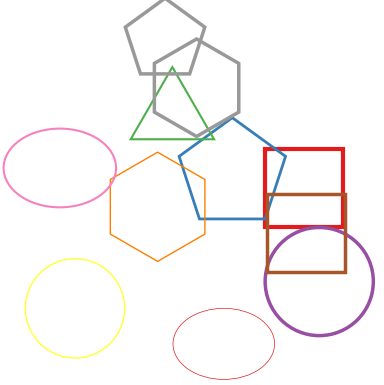[{"shape": "oval", "thickness": 0.5, "radius": 0.66, "center": [0.581, 0.107]}, {"shape": "square", "thickness": 3, "radius": 0.51, "center": [0.79, 0.511]}, {"shape": "pentagon", "thickness": 2, "radius": 0.73, "center": [0.603, 0.549]}, {"shape": "triangle", "thickness": 1.5, "radius": 0.62, "center": [0.448, 0.701]}, {"shape": "circle", "thickness": 2.5, "radius": 0.7, "center": [0.829, 0.269]}, {"shape": "hexagon", "thickness": 1, "radius": 0.71, "center": [0.409, 0.463]}, {"shape": "circle", "thickness": 1, "radius": 0.64, "center": [0.195, 0.199]}, {"shape": "square", "thickness": 2.5, "radius": 0.51, "center": [0.794, 0.395]}, {"shape": "oval", "thickness": 1.5, "radius": 0.73, "center": [0.155, 0.564]}, {"shape": "pentagon", "thickness": 2.5, "radius": 0.54, "center": [0.429, 0.896]}, {"shape": "hexagon", "thickness": 2.5, "radius": 0.63, "center": [0.511, 0.772]}]